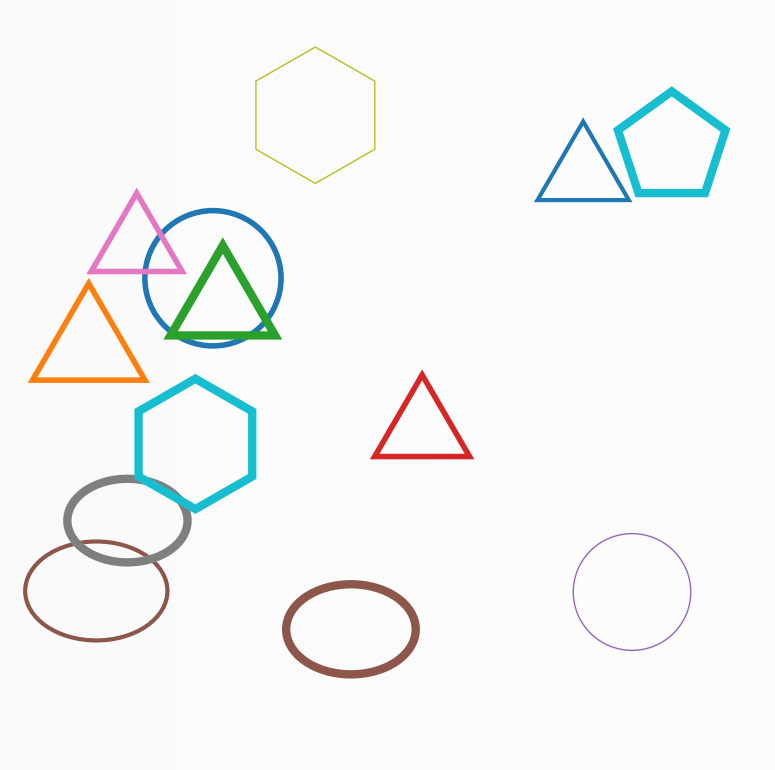[{"shape": "circle", "thickness": 2, "radius": 0.44, "center": [0.275, 0.639]}, {"shape": "triangle", "thickness": 1.5, "radius": 0.34, "center": [0.752, 0.774]}, {"shape": "triangle", "thickness": 2, "radius": 0.42, "center": [0.114, 0.548]}, {"shape": "triangle", "thickness": 3, "radius": 0.39, "center": [0.288, 0.603]}, {"shape": "triangle", "thickness": 2, "radius": 0.35, "center": [0.545, 0.442]}, {"shape": "circle", "thickness": 0.5, "radius": 0.38, "center": [0.816, 0.231]}, {"shape": "oval", "thickness": 1.5, "radius": 0.46, "center": [0.124, 0.233]}, {"shape": "oval", "thickness": 3, "radius": 0.42, "center": [0.453, 0.183]}, {"shape": "triangle", "thickness": 2, "radius": 0.34, "center": [0.176, 0.681]}, {"shape": "oval", "thickness": 3, "radius": 0.39, "center": [0.164, 0.324]}, {"shape": "hexagon", "thickness": 0.5, "radius": 0.44, "center": [0.407, 0.85]}, {"shape": "pentagon", "thickness": 3, "radius": 0.36, "center": [0.867, 0.808]}, {"shape": "hexagon", "thickness": 3, "radius": 0.42, "center": [0.252, 0.423]}]